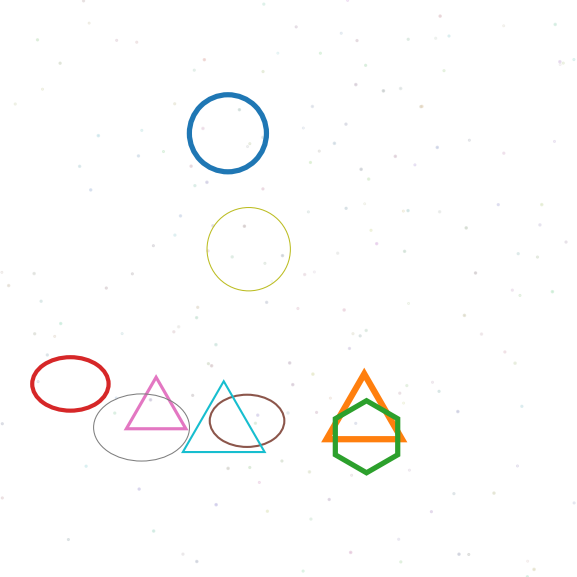[{"shape": "circle", "thickness": 2.5, "radius": 0.33, "center": [0.395, 0.768]}, {"shape": "triangle", "thickness": 3, "radius": 0.38, "center": [0.631, 0.276]}, {"shape": "hexagon", "thickness": 2.5, "radius": 0.31, "center": [0.635, 0.243]}, {"shape": "oval", "thickness": 2, "radius": 0.33, "center": [0.122, 0.334]}, {"shape": "oval", "thickness": 1, "radius": 0.32, "center": [0.428, 0.27]}, {"shape": "triangle", "thickness": 1.5, "radius": 0.3, "center": [0.27, 0.286]}, {"shape": "oval", "thickness": 0.5, "radius": 0.42, "center": [0.245, 0.259]}, {"shape": "circle", "thickness": 0.5, "radius": 0.36, "center": [0.431, 0.568]}, {"shape": "triangle", "thickness": 1, "radius": 0.41, "center": [0.387, 0.257]}]